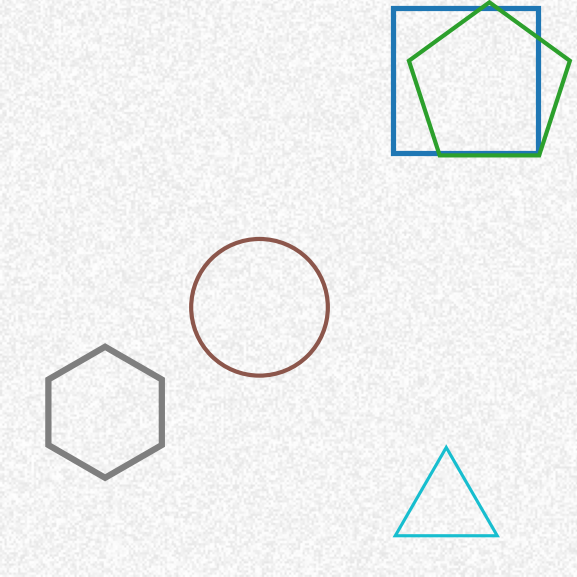[{"shape": "square", "thickness": 2.5, "radius": 0.63, "center": [0.807, 0.861]}, {"shape": "pentagon", "thickness": 2, "radius": 0.73, "center": [0.847, 0.849]}, {"shape": "circle", "thickness": 2, "radius": 0.59, "center": [0.449, 0.467]}, {"shape": "hexagon", "thickness": 3, "radius": 0.57, "center": [0.182, 0.285]}, {"shape": "triangle", "thickness": 1.5, "radius": 0.51, "center": [0.773, 0.122]}]